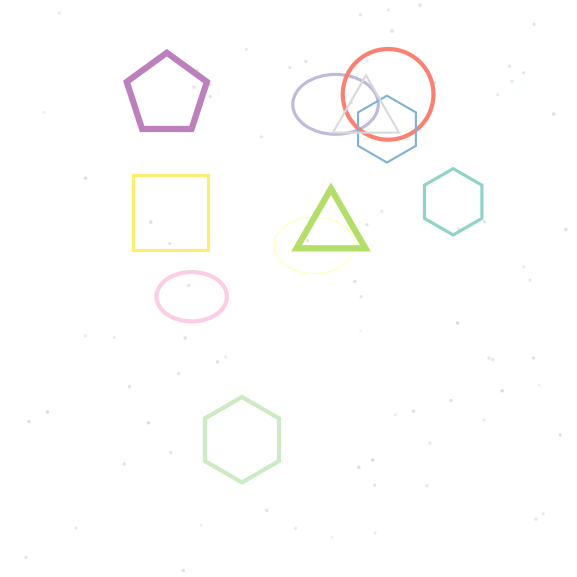[{"shape": "hexagon", "thickness": 1.5, "radius": 0.29, "center": [0.785, 0.65]}, {"shape": "oval", "thickness": 0.5, "radius": 0.35, "center": [0.544, 0.574]}, {"shape": "oval", "thickness": 1.5, "radius": 0.37, "center": [0.581, 0.818]}, {"shape": "circle", "thickness": 2, "radius": 0.39, "center": [0.672, 0.836]}, {"shape": "hexagon", "thickness": 1, "radius": 0.29, "center": [0.67, 0.776]}, {"shape": "triangle", "thickness": 3, "radius": 0.34, "center": [0.573, 0.604]}, {"shape": "oval", "thickness": 2, "radius": 0.31, "center": [0.332, 0.485]}, {"shape": "triangle", "thickness": 1, "radius": 0.33, "center": [0.634, 0.803]}, {"shape": "pentagon", "thickness": 3, "radius": 0.36, "center": [0.289, 0.835]}, {"shape": "hexagon", "thickness": 2, "radius": 0.37, "center": [0.419, 0.238]}, {"shape": "square", "thickness": 1.5, "radius": 0.32, "center": [0.295, 0.631]}]